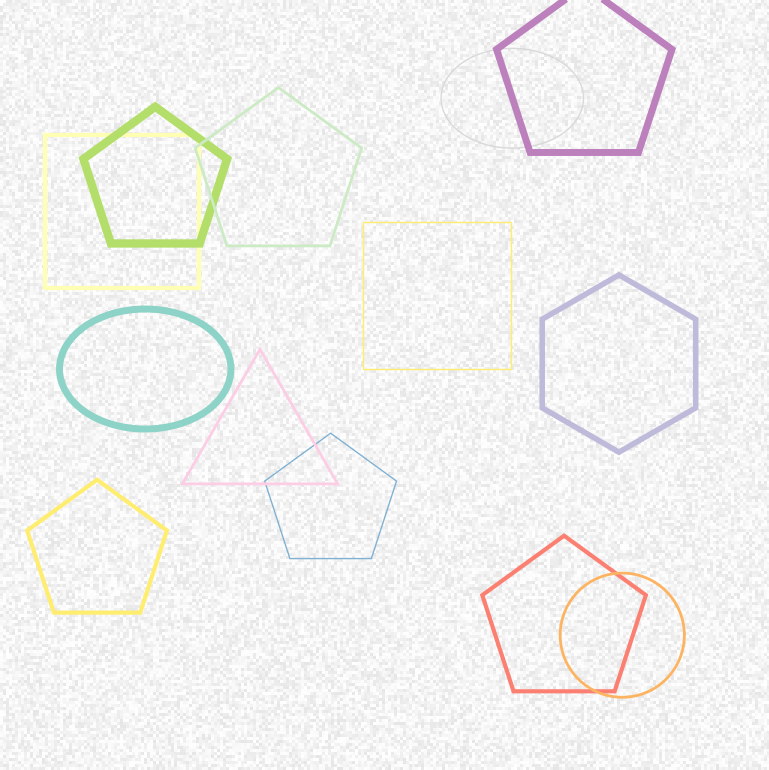[{"shape": "oval", "thickness": 2.5, "radius": 0.56, "center": [0.189, 0.521]}, {"shape": "square", "thickness": 1.5, "radius": 0.5, "center": [0.158, 0.725]}, {"shape": "hexagon", "thickness": 2, "radius": 0.58, "center": [0.804, 0.528]}, {"shape": "pentagon", "thickness": 1.5, "radius": 0.56, "center": [0.733, 0.193]}, {"shape": "pentagon", "thickness": 0.5, "radius": 0.45, "center": [0.429, 0.347]}, {"shape": "circle", "thickness": 1, "radius": 0.4, "center": [0.808, 0.175]}, {"shape": "pentagon", "thickness": 3, "radius": 0.49, "center": [0.202, 0.763]}, {"shape": "triangle", "thickness": 1, "radius": 0.58, "center": [0.338, 0.43]}, {"shape": "oval", "thickness": 0.5, "radius": 0.46, "center": [0.665, 0.872]}, {"shape": "pentagon", "thickness": 2.5, "radius": 0.6, "center": [0.759, 0.899]}, {"shape": "pentagon", "thickness": 1, "radius": 0.57, "center": [0.362, 0.773]}, {"shape": "square", "thickness": 0.5, "radius": 0.48, "center": [0.568, 0.616]}, {"shape": "pentagon", "thickness": 1.5, "radius": 0.48, "center": [0.126, 0.282]}]